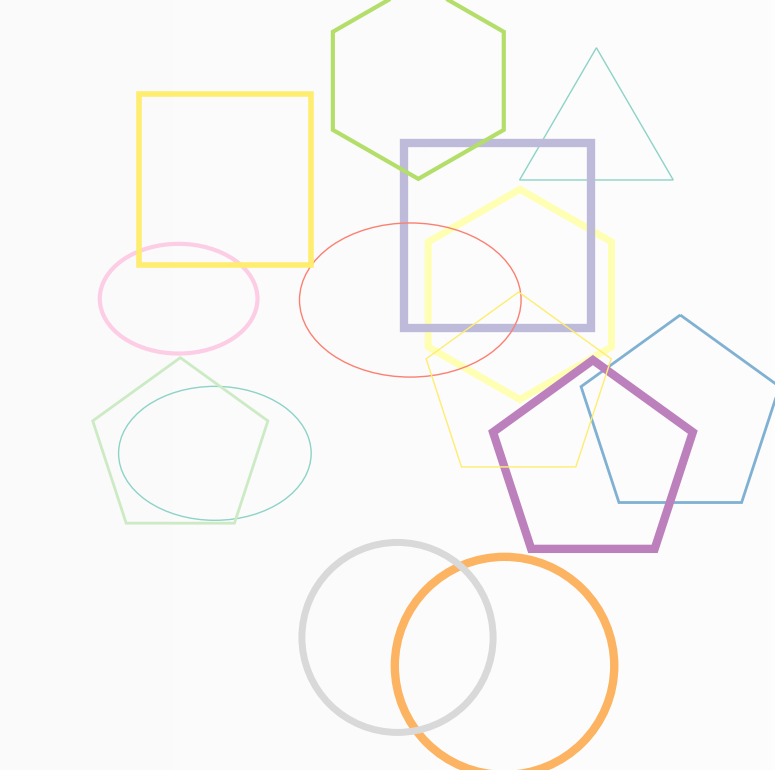[{"shape": "oval", "thickness": 0.5, "radius": 0.62, "center": [0.277, 0.411]}, {"shape": "triangle", "thickness": 0.5, "radius": 0.57, "center": [0.77, 0.824]}, {"shape": "hexagon", "thickness": 2.5, "radius": 0.68, "center": [0.671, 0.618]}, {"shape": "square", "thickness": 3, "radius": 0.6, "center": [0.642, 0.694]}, {"shape": "oval", "thickness": 0.5, "radius": 0.71, "center": [0.529, 0.61]}, {"shape": "pentagon", "thickness": 1, "radius": 0.67, "center": [0.878, 0.456]}, {"shape": "circle", "thickness": 3, "radius": 0.71, "center": [0.651, 0.135]}, {"shape": "hexagon", "thickness": 1.5, "radius": 0.64, "center": [0.54, 0.895]}, {"shape": "oval", "thickness": 1.5, "radius": 0.51, "center": [0.23, 0.612]}, {"shape": "circle", "thickness": 2.5, "radius": 0.62, "center": [0.513, 0.172]}, {"shape": "pentagon", "thickness": 3, "radius": 0.68, "center": [0.765, 0.397]}, {"shape": "pentagon", "thickness": 1, "radius": 0.59, "center": [0.233, 0.417]}, {"shape": "pentagon", "thickness": 0.5, "radius": 0.63, "center": [0.669, 0.495]}, {"shape": "square", "thickness": 2, "radius": 0.55, "center": [0.29, 0.767]}]